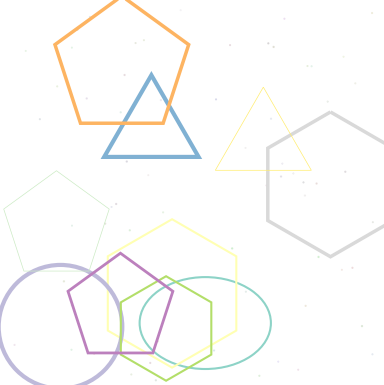[{"shape": "oval", "thickness": 1.5, "radius": 0.85, "center": [0.533, 0.161]}, {"shape": "hexagon", "thickness": 1.5, "radius": 0.96, "center": [0.447, 0.238]}, {"shape": "circle", "thickness": 3, "radius": 0.8, "center": [0.157, 0.151]}, {"shape": "triangle", "thickness": 3, "radius": 0.71, "center": [0.393, 0.663]}, {"shape": "pentagon", "thickness": 2.5, "radius": 0.91, "center": [0.316, 0.828]}, {"shape": "hexagon", "thickness": 1.5, "radius": 0.68, "center": [0.431, 0.147]}, {"shape": "hexagon", "thickness": 2.5, "radius": 0.94, "center": [0.858, 0.521]}, {"shape": "pentagon", "thickness": 2, "radius": 0.72, "center": [0.313, 0.199]}, {"shape": "pentagon", "thickness": 0.5, "radius": 0.72, "center": [0.147, 0.412]}, {"shape": "triangle", "thickness": 0.5, "radius": 0.72, "center": [0.684, 0.63]}]